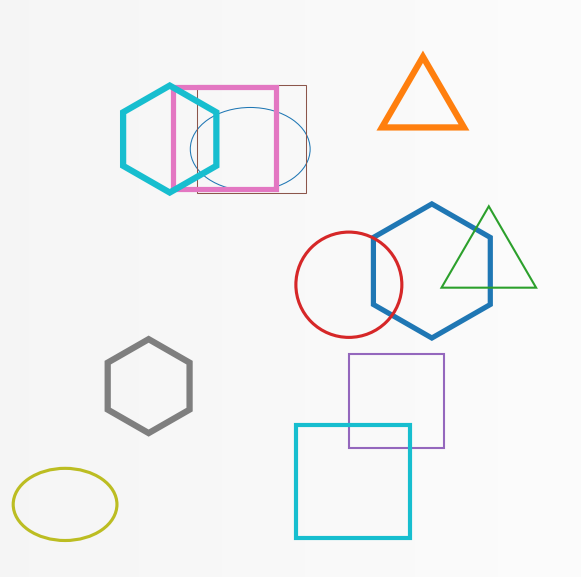[{"shape": "oval", "thickness": 0.5, "radius": 0.52, "center": [0.43, 0.741]}, {"shape": "hexagon", "thickness": 2.5, "radius": 0.58, "center": [0.743, 0.53]}, {"shape": "triangle", "thickness": 3, "radius": 0.41, "center": [0.728, 0.819]}, {"shape": "triangle", "thickness": 1, "radius": 0.47, "center": [0.841, 0.548]}, {"shape": "circle", "thickness": 1.5, "radius": 0.46, "center": [0.6, 0.506]}, {"shape": "square", "thickness": 1, "radius": 0.41, "center": [0.683, 0.304]}, {"shape": "square", "thickness": 0.5, "radius": 0.47, "center": [0.432, 0.758]}, {"shape": "square", "thickness": 2.5, "radius": 0.44, "center": [0.386, 0.76]}, {"shape": "hexagon", "thickness": 3, "radius": 0.41, "center": [0.256, 0.331]}, {"shape": "oval", "thickness": 1.5, "radius": 0.45, "center": [0.112, 0.126]}, {"shape": "hexagon", "thickness": 3, "radius": 0.46, "center": [0.292, 0.758]}, {"shape": "square", "thickness": 2, "radius": 0.49, "center": [0.607, 0.166]}]